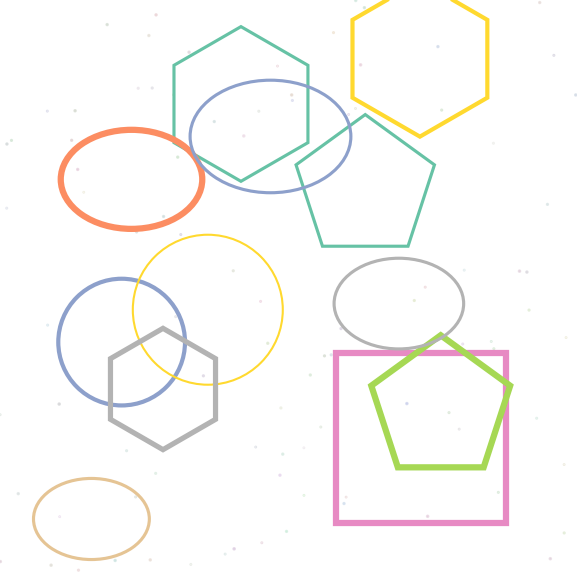[{"shape": "pentagon", "thickness": 1.5, "radius": 0.63, "center": [0.632, 0.675]}, {"shape": "hexagon", "thickness": 1.5, "radius": 0.67, "center": [0.417, 0.819]}, {"shape": "oval", "thickness": 3, "radius": 0.61, "center": [0.228, 0.689]}, {"shape": "oval", "thickness": 1.5, "radius": 0.7, "center": [0.468, 0.763]}, {"shape": "circle", "thickness": 2, "radius": 0.55, "center": [0.211, 0.407]}, {"shape": "square", "thickness": 3, "radius": 0.73, "center": [0.729, 0.241]}, {"shape": "pentagon", "thickness": 3, "radius": 0.63, "center": [0.763, 0.292]}, {"shape": "circle", "thickness": 1, "radius": 0.65, "center": [0.36, 0.463]}, {"shape": "hexagon", "thickness": 2, "radius": 0.67, "center": [0.727, 0.897]}, {"shape": "oval", "thickness": 1.5, "radius": 0.5, "center": [0.158, 0.1]}, {"shape": "hexagon", "thickness": 2.5, "radius": 0.53, "center": [0.282, 0.326]}, {"shape": "oval", "thickness": 1.5, "radius": 0.56, "center": [0.691, 0.473]}]